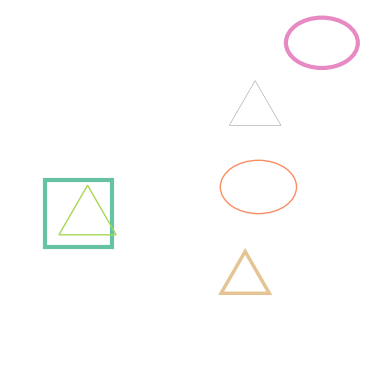[{"shape": "square", "thickness": 3, "radius": 0.44, "center": [0.205, 0.446]}, {"shape": "oval", "thickness": 1, "radius": 0.49, "center": [0.671, 0.514]}, {"shape": "oval", "thickness": 3, "radius": 0.47, "center": [0.836, 0.889]}, {"shape": "triangle", "thickness": 1, "radius": 0.43, "center": [0.227, 0.433]}, {"shape": "triangle", "thickness": 2.5, "radius": 0.36, "center": [0.637, 0.274]}, {"shape": "triangle", "thickness": 0.5, "radius": 0.39, "center": [0.663, 0.713]}]